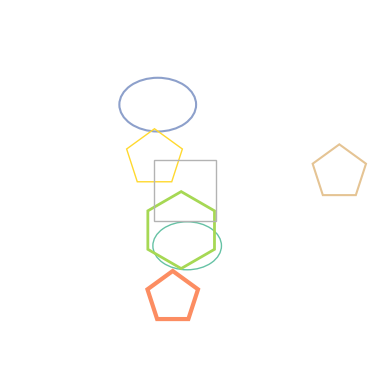[{"shape": "oval", "thickness": 1, "radius": 0.45, "center": [0.486, 0.362]}, {"shape": "pentagon", "thickness": 3, "radius": 0.35, "center": [0.449, 0.227]}, {"shape": "oval", "thickness": 1.5, "radius": 0.5, "center": [0.41, 0.728]}, {"shape": "hexagon", "thickness": 2, "radius": 0.5, "center": [0.471, 0.402]}, {"shape": "pentagon", "thickness": 1, "radius": 0.38, "center": [0.401, 0.589]}, {"shape": "pentagon", "thickness": 1.5, "radius": 0.36, "center": [0.881, 0.552]}, {"shape": "square", "thickness": 1, "radius": 0.4, "center": [0.482, 0.505]}]